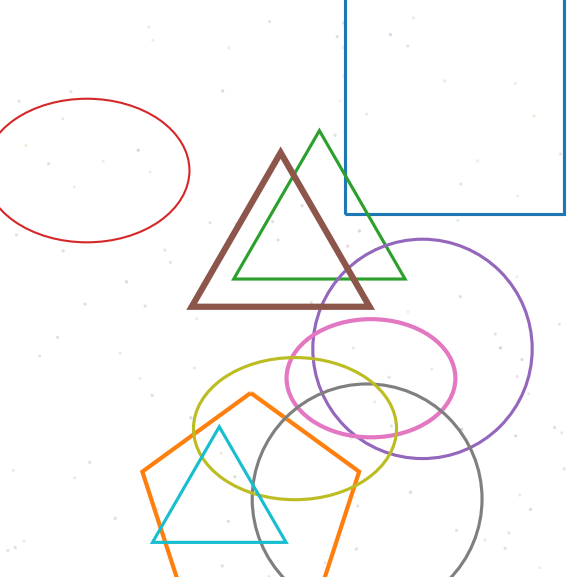[{"shape": "square", "thickness": 1.5, "radius": 0.95, "center": [0.786, 0.818]}, {"shape": "pentagon", "thickness": 2, "radius": 0.99, "center": [0.434, 0.121]}, {"shape": "triangle", "thickness": 1.5, "radius": 0.86, "center": [0.553, 0.602]}, {"shape": "oval", "thickness": 1, "radius": 0.89, "center": [0.15, 0.704]}, {"shape": "circle", "thickness": 1.5, "radius": 0.95, "center": [0.732, 0.395]}, {"shape": "triangle", "thickness": 3, "radius": 0.89, "center": [0.486, 0.557]}, {"shape": "oval", "thickness": 2, "radius": 0.73, "center": [0.642, 0.344]}, {"shape": "circle", "thickness": 1.5, "radius": 0.99, "center": [0.636, 0.135]}, {"shape": "oval", "thickness": 1.5, "radius": 0.88, "center": [0.511, 0.257]}, {"shape": "triangle", "thickness": 1.5, "radius": 0.67, "center": [0.38, 0.127]}]